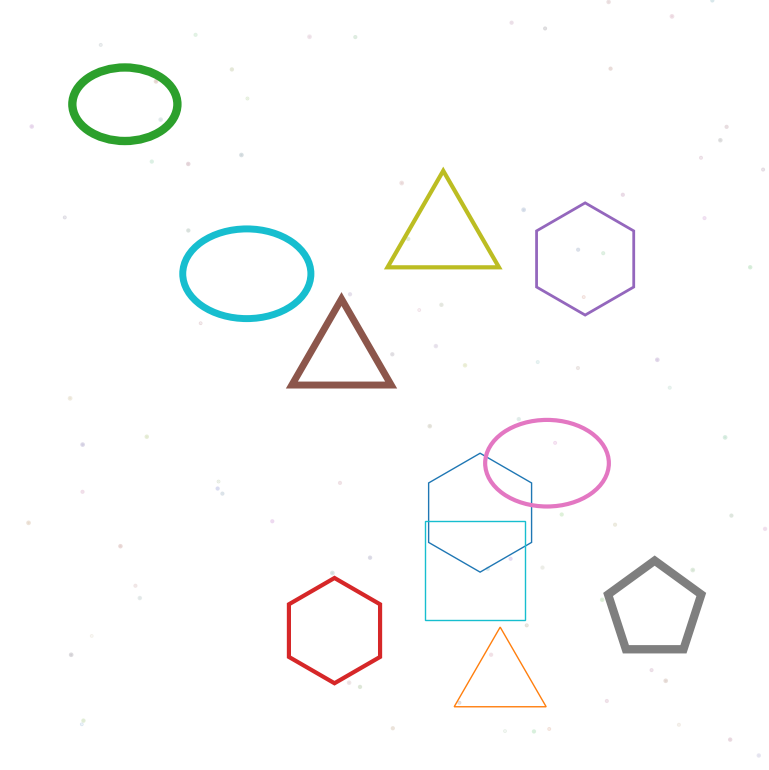[{"shape": "hexagon", "thickness": 0.5, "radius": 0.39, "center": [0.624, 0.334]}, {"shape": "triangle", "thickness": 0.5, "radius": 0.34, "center": [0.65, 0.117]}, {"shape": "oval", "thickness": 3, "radius": 0.34, "center": [0.162, 0.865]}, {"shape": "hexagon", "thickness": 1.5, "radius": 0.34, "center": [0.434, 0.181]}, {"shape": "hexagon", "thickness": 1, "radius": 0.36, "center": [0.76, 0.664]}, {"shape": "triangle", "thickness": 2.5, "radius": 0.37, "center": [0.444, 0.537]}, {"shape": "oval", "thickness": 1.5, "radius": 0.4, "center": [0.71, 0.398]}, {"shape": "pentagon", "thickness": 3, "radius": 0.32, "center": [0.85, 0.208]}, {"shape": "triangle", "thickness": 1.5, "radius": 0.42, "center": [0.576, 0.695]}, {"shape": "square", "thickness": 0.5, "radius": 0.32, "center": [0.617, 0.259]}, {"shape": "oval", "thickness": 2.5, "radius": 0.42, "center": [0.321, 0.644]}]